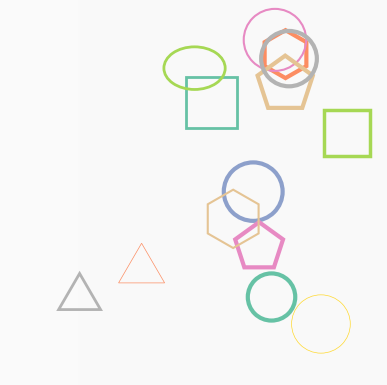[{"shape": "square", "thickness": 2, "radius": 0.33, "center": [0.545, 0.733]}, {"shape": "circle", "thickness": 3, "radius": 0.31, "center": [0.701, 0.229]}, {"shape": "triangle", "thickness": 0.5, "radius": 0.34, "center": [0.365, 0.3]}, {"shape": "hexagon", "thickness": 3, "radius": 0.31, "center": [0.737, 0.859]}, {"shape": "circle", "thickness": 3, "radius": 0.38, "center": [0.653, 0.502]}, {"shape": "circle", "thickness": 1.5, "radius": 0.4, "center": [0.71, 0.896]}, {"shape": "pentagon", "thickness": 3, "radius": 0.32, "center": [0.669, 0.358]}, {"shape": "square", "thickness": 2.5, "radius": 0.3, "center": [0.895, 0.655]}, {"shape": "oval", "thickness": 2, "radius": 0.4, "center": [0.502, 0.823]}, {"shape": "circle", "thickness": 0.5, "radius": 0.38, "center": [0.828, 0.158]}, {"shape": "hexagon", "thickness": 1.5, "radius": 0.38, "center": [0.602, 0.432]}, {"shape": "pentagon", "thickness": 3, "radius": 0.37, "center": [0.736, 0.78]}, {"shape": "circle", "thickness": 3, "radius": 0.36, "center": [0.746, 0.848]}, {"shape": "triangle", "thickness": 2, "radius": 0.31, "center": [0.205, 0.227]}]